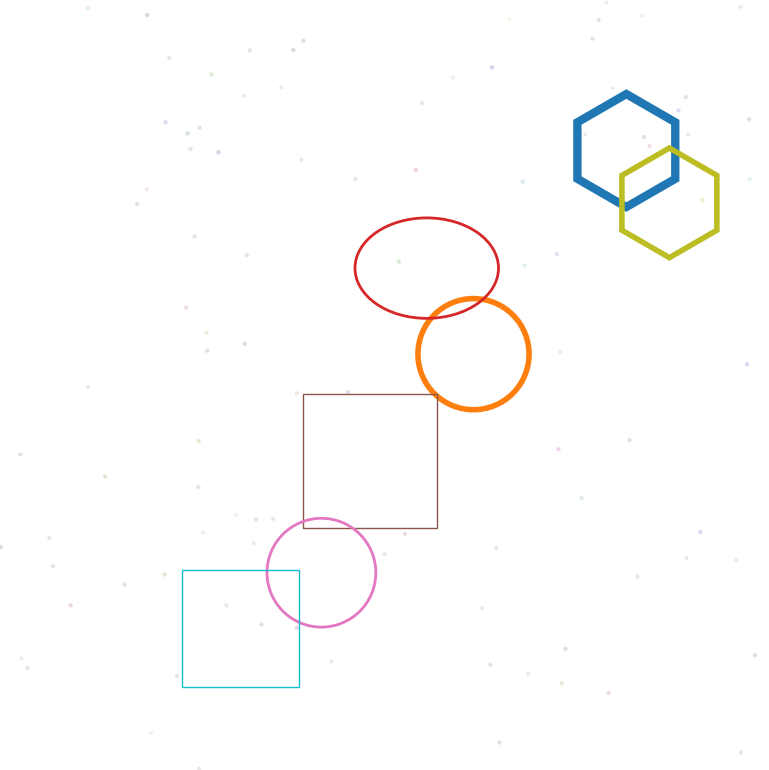[{"shape": "hexagon", "thickness": 3, "radius": 0.37, "center": [0.813, 0.804]}, {"shape": "circle", "thickness": 2, "radius": 0.36, "center": [0.615, 0.54]}, {"shape": "oval", "thickness": 1, "radius": 0.47, "center": [0.554, 0.652]}, {"shape": "square", "thickness": 0.5, "radius": 0.43, "center": [0.481, 0.401]}, {"shape": "circle", "thickness": 1, "radius": 0.35, "center": [0.417, 0.256]}, {"shape": "hexagon", "thickness": 2, "radius": 0.36, "center": [0.869, 0.737]}, {"shape": "square", "thickness": 0.5, "radius": 0.38, "center": [0.313, 0.184]}]